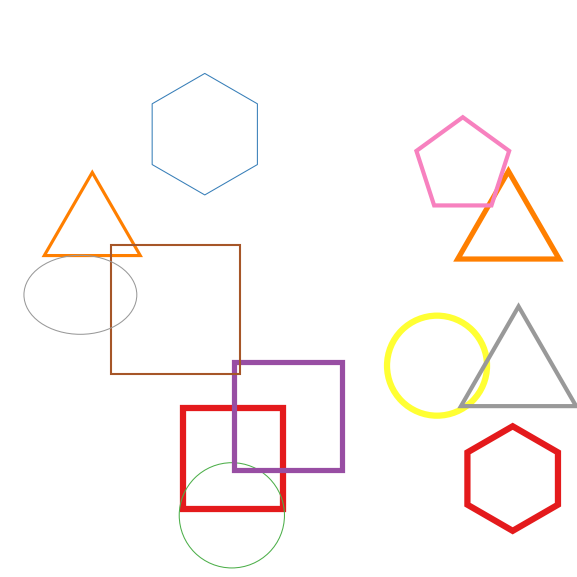[{"shape": "square", "thickness": 3, "radius": 0.44, "center": [0.403, 0.205]}, {"shape": "hexagon", "thickness": 3, "radius": 0.45, "center": [0.888, 0.17]}, {"shape": "hexagon", "thickness": 0.5, "radius": 0.53, "center": [0.355, 0.767]}, {"shape": "circle", "thickness": 0.5, "radius": 0.46, "center": [0.401, 0.107]}, {"shape": "square", "thickness": 2.5, "radius": 0.47, "center": [0.499, 0.278]}, {"shape": "triangle", "thickness": 2.5, "radius": 0.51, "center": [0.88, 0.601]}, {"shape": "triangle", "thickness": 1.5, "radius": 0.48, "center": [0.16, 0.605]}, {"shape": "circle", "thickness": 3, "radius": 0.43, "center": [0.757, 0.366]}, {"shape": "square", "thickness": 1, "radius": 0.56, "center": [0.304, 0.463]}, {"shape": "pentagon", "thickness": 2, "radius": 0.42, "center": [0.801, 0.712]}, {"shape": "triangle", "thickness": 2, "radius": 0.58, "center": [0.898, 0.353]}, {"shape": "oval", "thickness": 0.5, "radius": 0.49, "center": [0.139, 0.489]}]